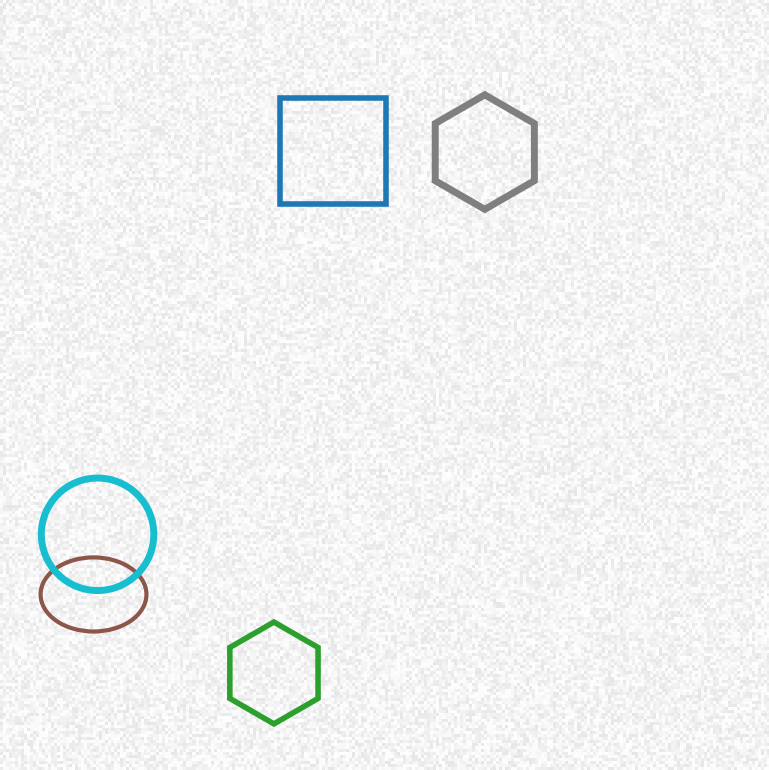[{"shape": "square", "thickness": 2, "radius": 0.34, "center": [0.432, 0.804]}, {"shape": "hexagon", "thickness": 2, "radius": 0.33, "center": [0.356, 0.126]}, {"shape": "oval", "thickness": 1.5, "radius": 0.34, "center": [0.121, 0.228]}, {"shape": "hexagon", "thickness": 2.5, "radius": 0.37, "center": [0.63, 0.802]}, {"shape": "circle", "thickness": 2.5, "radius": 0.37, "center": [0.127, 0.306]}]